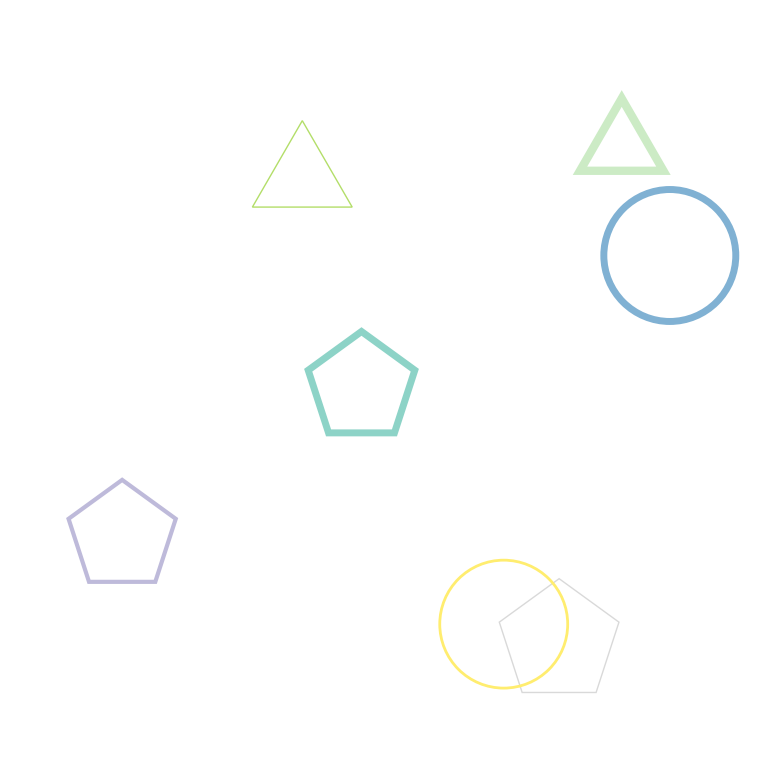[{"shape": "pentagon", "thickness": 2.5, "radius": 0.36, "center": [0.469, 0.497]}, {"shape": "pentagon", "thickness": 1.5, "radius": 0.37, "center": [0.159, 0.304]}, {"shape": "circle", "thickness": 2.5, "radius": 0.43, "center": [0.87, 0.668]}, {"shape": "triangle", "thickness": 0.5, "radius": 0.37, "center": [0.393, 0.768]}, {"shape": "pentagon", "thickness": 0.5, "radius": 0.41, "center": [0.726, 0.167]}, {"shape": "triangle", "thickness": 3, "radius": 0.31, "center": [0.807, 0.81]}, {"shape": "circle", "thickness": 1, "radius": 0.42, "center": [0.654, 0.189]}]